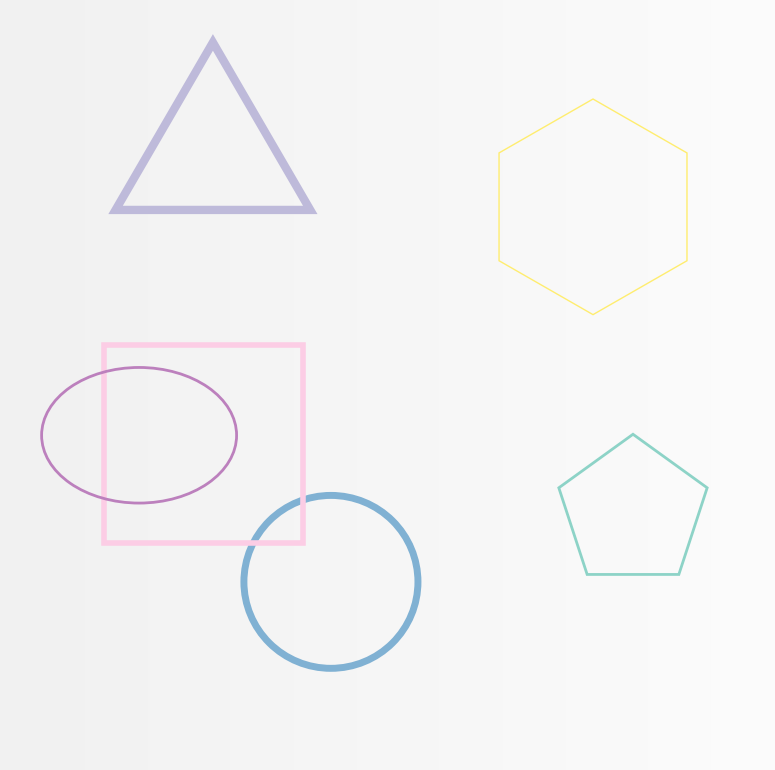[{"shape": "pentagon", "thickness": 1, "radius": 0.5, "center": [0.817, 0.335]}, {"shape": "triangle", "thickness": 3, "radius": 0.73, "center": [0.275, 0.8]}, {"shape": "circle", "thickness": 2.5, "radius": 0.56, "center": [0.427, 0.244]}, {"shape": "square", "thickness": 2, "radius": 0.64, "center": [0.263, 0.424]}, {"shape": "oval", "thickness": 1, "radius": 0.63, "center": [0.179, 0.435]}, {"shape": "hexagon", "thickness": 0.5, "radius": 0.7, "center": [0.765, 0.731]}]